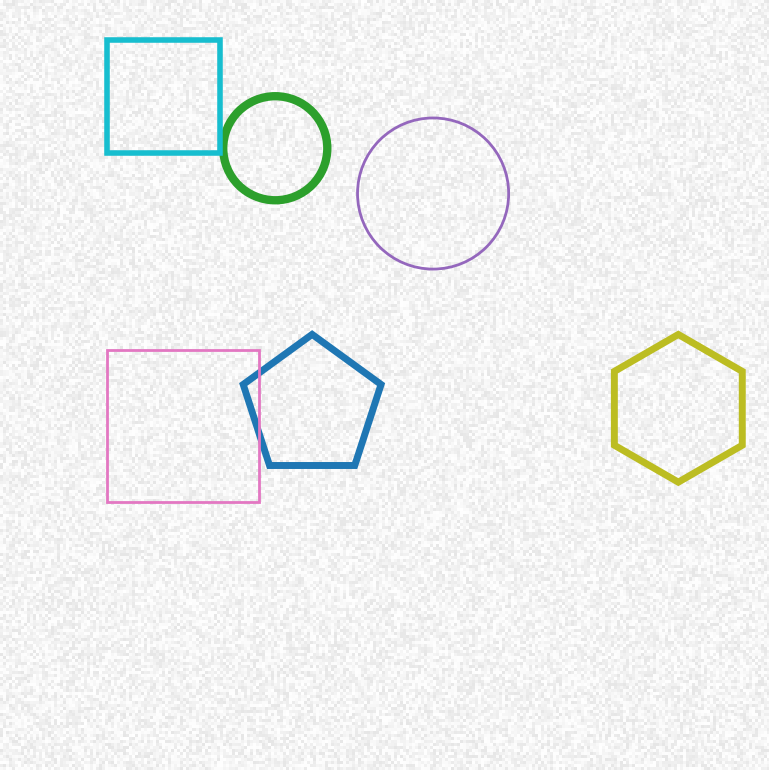[{"shape": "pentagon", "thickness": 2.5, "radius": 0.47, "center": [0.405, 0.472]}, {"shape": "circle", "thickness": 3, "radius": 0.34, "center": [0.357, 0.807]}, {"shape": "circle", "thickness": 1, "radius": 0.49, "center": [0.562, 0.749]}, {"shape": "square", "thickness": 1, "radius": 0.49, "center": [0.238, 0.447]}, {"shape": "hexagon", "thickness": 2.5, "radius": 0.48, "center": [0.881, 0.47]}, {"shape": "square", "thickness": 2, "radius": 0.37, "center": [0.212, 0.874]}]